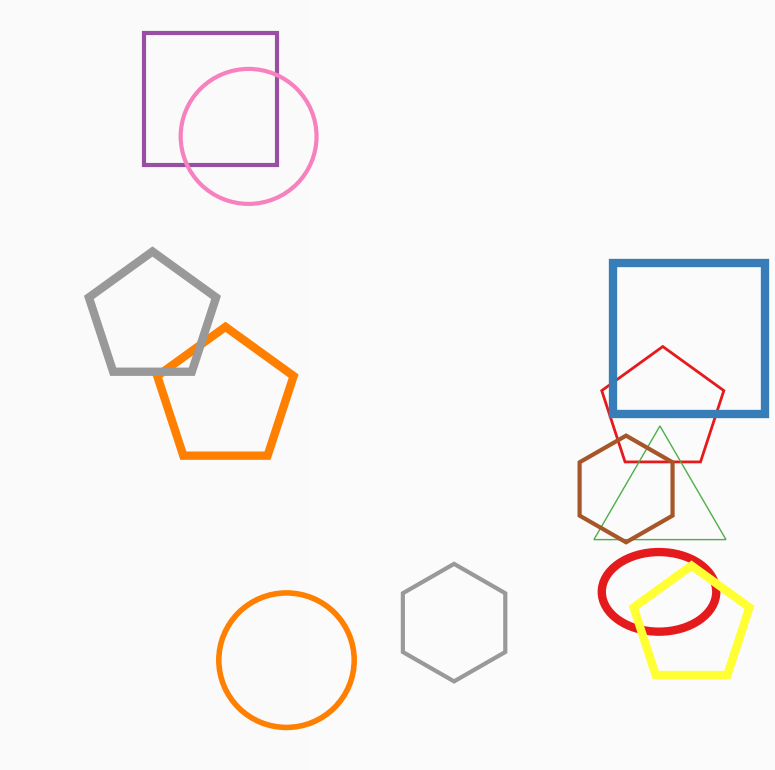[{"shape": "oval", "thickness": 3, "radius": 0.37, "center": [0.85, 0.231]}, {"shape": "pentagon", "thickness": 1, "radius": 0.41, "center": [0.855, 0.467]}, {"shape": "square", "thickness": 3, "radius": 0.49, "center": [0.889, 0.56]}, {"shape": "triangle", "thickness": 0.5, "radius": 0.49, "center": [0.852, 0.348]}, {"shape": "square", "thickness": 1.5, "radius": 0.43, "center": [0.271, 0.872]}, {"shape": "circle", "thickness": 2, "radius": 0.44, "center": [0.37, 0.143]}, {"shape": "pentagon", "thickness": 3, "radius": 0.46, "center": [0.291, 0.483]}, {"shape": "pentagon", "thickness": 3, "radius": 0.39, "center": [0.892, 0.187]}, {"shape": "hexagon", "thickness": 1.5, "radius": 0.35, "center": [0.808, 0.365]}, {"shape": "circle", "thickness": 1.5, "radius": 0.44, "center": [0.321, 0.823]}, {"shape": "pentagon", "thickness": 3, "radius": 0.43, "center": [0.197, 0.587]}, {"shape": "hexagon", "thickness": 1.5, "radius": 0.38, "center": [0.586, 0.191]}]